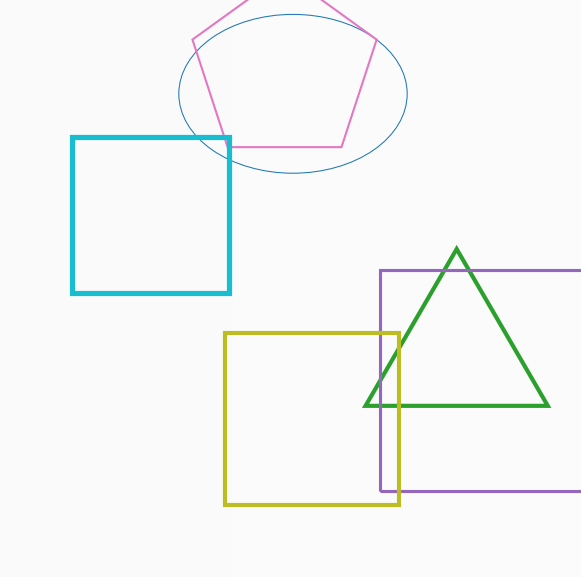[{"shape": "oval", "thickness": 0.5, "radius": 0.98, "center": [0.504, 0.837]}, {"shape": "triangle", "thickness": 2, "radius": 0.91, "center": [0.786, 0.387]}, {"shape": "square", "thickness": 1.5, "radius": 0.96, "center": [0.845, 0.34]}, {"shape": "pentagon", "thickness": 1, "radius": 0.83, "center": [0.49, 0.879]}, {"shape": "square", "thickness": 2, "radius": 0.75, "center": [0.537, 0.273]}, {"shape": "square", "thickness": 2.5, "radius": 0.67, "center": [0.259, 0.626]}]